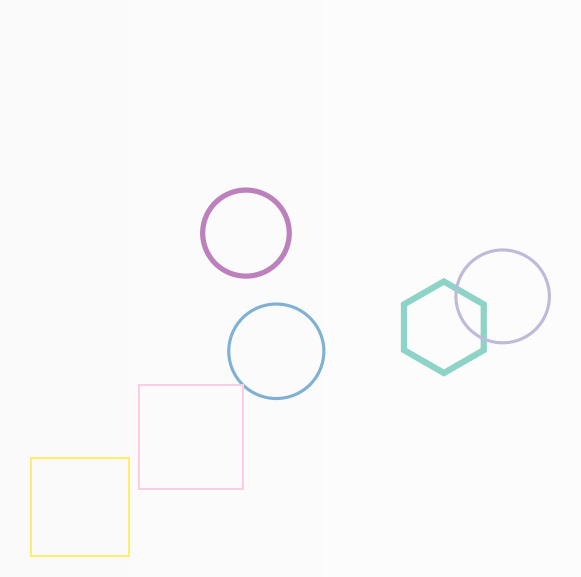[{"shape": "hexagon", "thickness": 3, "radius": 0.4, "center": [0.764, 0.432]}, {"shape": "circle", "thickness": 1.5, "radius": 0.4, "center": [0.865, 0.486]}, {"shape": "circle", "thickness": 1.5, "radius": 0.41, "center": [0.475, 0.391]}, {"shape": "square", "thickness": 1, "radius": 0.45, "center": [0.329, 0.243]}, {"shape": "circle", "thickness": 2.5, "radius": 0.37, "center": [0.423, 0.596]}, {"shape": "square", "thickness": 1, "radius": 0.42, "center": [0.138, 0.121]}]